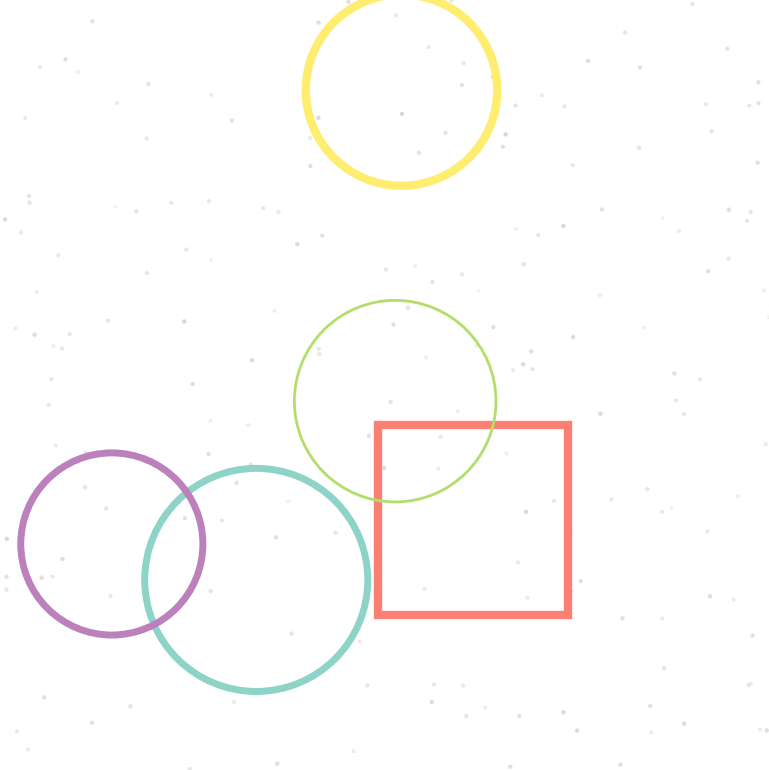[{"shape": "circle", "thickness": 2.5, "radius": 0.72, "center": [0.333, 0.247]}, {"shape": "square", "thickness": 3, "radius": 0.62, "center": [0.614, 0.325]}, {"shape": "circle", "thickness": 1, "radius": 0.65, "center": [0.513, 0.479]}, {"shape": "circle", "thickness": 2.5, "radius": 0.59, "center": [0.145, 0.294]}, {"shape": "circle", "thickness": 3, "radius": 0.62, "center": [0.521, 0.883]}]